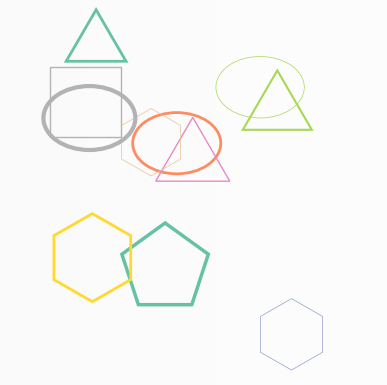[{"shape": "triangle", "thickness": 2, "radius": 0.45, "center": [0.248, 0.885]}, {"shape": "pentagon", "thickness": 2.5, "radius": 0.59, "center": [0.426, 0.303]}, {"shape": "oval", "thickness": 2, "radius": 0.57, "center": [0.456, 0.628]}, {"shape": "hexagon", "thickness": 0.5, "radius": 0.46, "center": [0.752, 0.132]}, {"shape": "triangle", "thickness": 1, "radius": 0.55, "center": [0.497, 0.585]}, {"shape": "oval", "thickness": 0.5, "radius": 0.57, "center": [0.671, 0.773]}, {"shape": "triangle", "thickness": 1.5, "radius": 0.51, "center": [0.716, 0.714]}, {"shape": "hexagon", "thickness": 2, "radius": 0.57, "center": [0.238, 0.331]}, {"shape": "hexagon", "thickness": 0.5, "radius": 0.44, "center": [0.39, 0.63]}, {"shape": "square", "thickness": 1, "radius": 0.46, "center": [0.221, 0.734]}, {"shape": "oval", "thickness": 3, "radius": 0.59, "center": [0.231, 0.693]}]